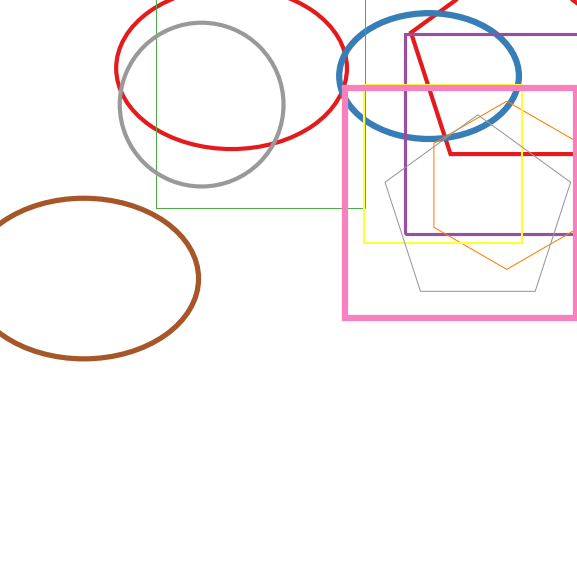[{"shape": "pentagon", "thickness": 2, "radius": 0.94, "center": [0.891, 0.885]}, {"shape": "oval", "thickness": 2, "radius": 1.0, "center": [0.401, 0.881]}, {"shape": "oval", "thickness": 3, "radius": 0.78, "center": [0.743, 0.867]}, {"shape": "square", "thickness": 0.5, "radius": 0.9, "center": [0.45, 0.82]}, {"shape": "square", "thickness": 1.5, "radius": 0.87, "center": [0.874, 0.767]}, {"shape": "hexagon", "thickness": 0.5, "radius": 0.73, "center": [0.877, 0.678]}, {"shape": "square", "thickness": 1, "radius": 0.68, "center": [0.767, 0.715]}, {"shape": "oval", "thickness": 2.5, "radius": 0.99, "center": [0.145, 0.517]}, {"shape": "square", "thickness": 3, "radius": 1.0, "center": [0.797, 0.647]}, {"shape": "pentagon", "thickness": 0.5, "radius": 0.84, "center": [0.827, 0.631]}, {"shape": "circle", "thickness": 2, "radius": 0.71, "center": [0.349, 0.818]}]